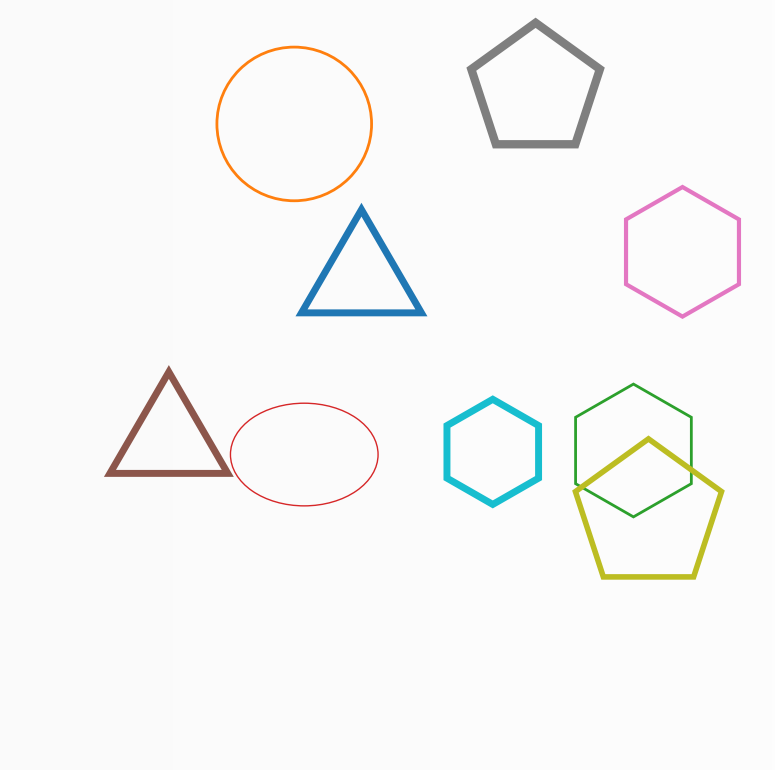[{"shape": "triangle", "thickness": 2.5, "radius": 0.45, "center": [0.466, 0.638]}, {"shape": "circle", "thickness": 1, "radius": 0.5, "center": [0.38, 0.839]}, {"shape": "hexagon", "thickness": 1, "radius": 0.43, "center": [0.817, 0.415]}, {"shape": "oval", "thickness": 0.5, "radius": 0.48, "center": [0.393, 0.41]}, {"shape": "triangle", "thickness": 2.5, "radius": 0.44, "center": [0.218, 0.429]}, {"shape": "hexagon", "thickness": 1.5, "radius": 0.42, "center": [0.881, 0.673]}, {"shape": "pentagon", "thickness": 3, "radius": 0.44, "center": [0.691, 0.883]}, {"shape": "pentagon", "thickness": 2, "radius": 0.5, "center": [0.837, 0.331]}, {"shape": "hexagon", "thickness": 2.5, "radius": 0.34, "center": [0.636, 0.413]}]